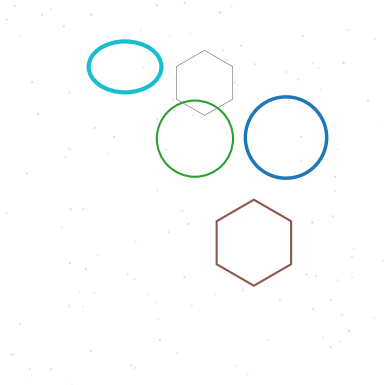[{"shape": "circle", "thickness": 2.5, "radius": 0.53, "center": [0.743, 0.643]}, {"shape": "circle", "thickness": 1.5, "radius": 0.49, "center": [0.506, 0.64]}, {"shape": "hexagon", "thickness": 1.5, "radius": 0.56, "center": [0.659, 0.37]}, {"shape": "hexagon", "thickness": 0.5, "radius": 0.42, "center": [0.531, 0.785]}, {"shape": "oval", "thickness": 3, "radius": 0.47, "center": [0.325, 0.826]}]